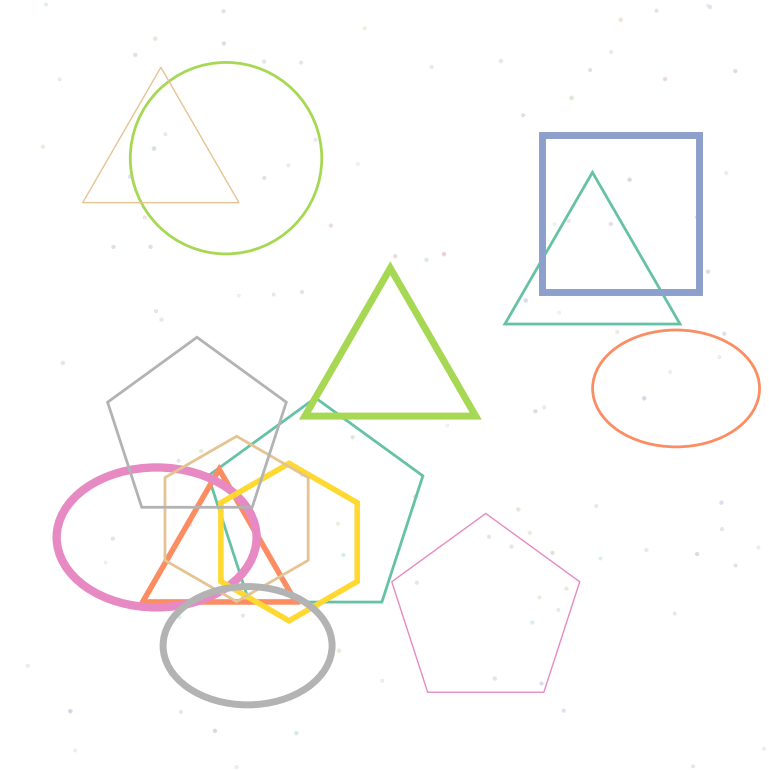[{"shape": "triangle", "thickness": 1, "radius": 0.66, "center": [0.769, 0.645]}, {"shape": "pentagon", "thickness": 1, "radius": 0.73, "center": [0.41, 0.337]}, {"shape": "triangle", "thickness": 2, "radius": 0.57, "center": [0.285, 0.276]}, {"shape": "oval", "thickness": 1, "radius": 0.54, "center": [0.878, 0.496]}, {"shape": "square", "thickness": 2.5, "radius": 0.51, "center": [0.806, 0.723]}, {"shape": "oval", "thickness": 3, "radius": 0.65, "center": [0.203, 0.302]}, {"shape": "pentagon", "thickness": 0.5, "radius": 0.64, "center": [0.631, 0.205]}, {"shape": "circle", "thickness": 1, "radius": 0.62, "center": [0.294, 0.795]}, {"shape": "triangle", "thickness": 2.5, "radius": 0.64, "center": [0.507, 0.524]}, {"shape": "hexagon", "thickness": 2, "radius": 0.51, "center": [0.375, 0.296]}, {"shape": "triangle", "thickness": 0.5, "radius": 0.59, "center": [0.209, 0.795]}, {"shape": "hexagon", "thickness": 1, "radius": 0.54, "center": [0.307, 0.326]}, {"shape": "pentagon", "thickness": 1, "radius": 0.61, "center": [0.256, 0.44]}, {"shape": "oval", "thickness": 2.5, "radius": 0.55, "center": [0.322, 0.161]}]